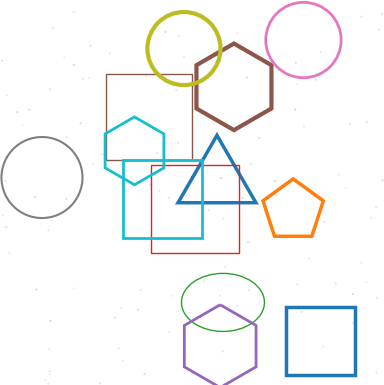[{"shape": "triangle", "thickness": 2.5, "radius": 0.58, "center": [0.564, 0.532]}, {"shape": "square", "thickness": 2.5, "radius": 0.45, "center": [0.831, 0.114]}, {"shape": "pentagon", "thickness": 2.5, "radius": 0.41, "center": [0.762, 0.453]}, {"shape": "oval", "thickness": 1, "radius": 0.54, "center": [0.579, 0.215]}, {"shape": "square", "thickness": 1, "radius": 0.57, "center": [0.506, 0.457]}, {"shape": "hexagon", "thickness": 2, "radius": 0.54, "center": [0.572, 0.101]}, {"shape": "hexagon", "thickness": 3, "radius": 0.56, "center": [0.608, 0.774]}, {"shape": "square", "thickness": 1, "radius": 0.56, "center": [0.388, 0.697]}, {"shape": "circle", "thickness": 2, "radius": 0.49, "center": [0.788, 0.896]}, {"shape": "circle", "thickness": 1.5, "radius": 0.53, "center": [0.109, 0.539]}, {"shape": "circle", "thickness": 3, "radius": 0.47, "center": [0.478, 0.874]}, {"shape": "hexagon", "thickness": 2, "radius": 0.44, "center": [0.349, 0.608]}, {"shape": "square", "thickness": 2, "radius": 0.51, "center": [0.422, 0.483]}]